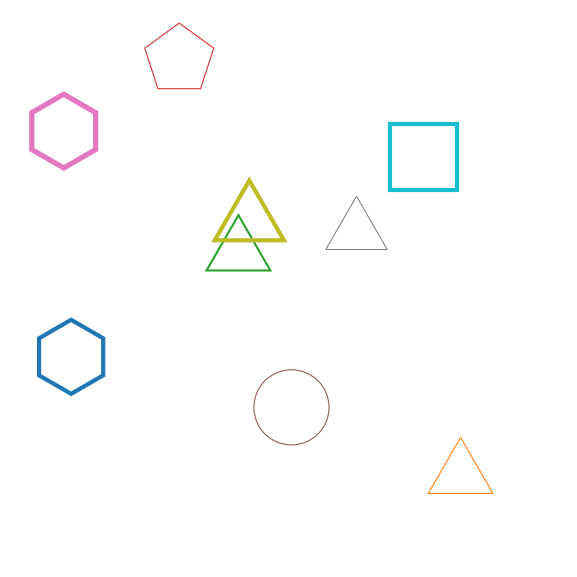[{"shape": "hexagon", "thickness": 2, "radius": 0.32, "center": [0.123, 0.381]}, {"shape": "triangle", "thickness": 0.5, "radius": 0.32, "center": [0.798, 0.177]}, {"shape": "triangle", "thickness": 1, "radius": 0.32, "center": [0.413, 0.563]}, {"shape": "pentagon", "thickness": 0.5, "radius": 0.31, "center": [0.31, 0.896]}, {"shape": "circle", "thickness": 0.5, "radius": 0.33, "center": [0.505, 0.294]}, {"shape": "hexagon", "thickness": 2.5, "radius": 0.32, "center": [0.11, 0.772]}, {"shape": "triangle", "thickness": 0.5, "radius": 0.31, "center": [0.617, 0.598]}, {"shape": "triangle", "thickness": 2, "radius": 0.35, "center": [0.432, 0.618]}, {"shape": "square", "thickness": 2, "radius": 0.29, "center": [0.734, 0.727]}]